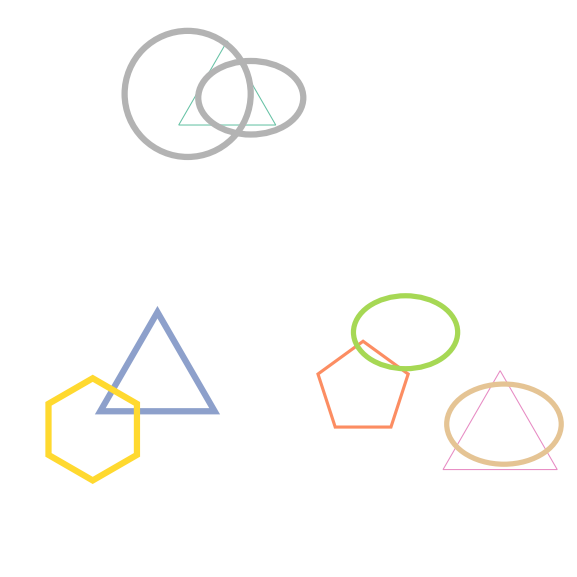[{"shape": "triangle", "thickness": 0.5, "radius": 0.49, "center": [0.393, 0.831]}, {"shape": "pentagon", "thickness": 1.5, "radius": 0.41, "center": [0.629, 0.326]}, {"shape": "triangle", "thickness": 3, "radius": 0.57, "center": [0.273, 0.344]}, {"shape": "triangle", "thickness": 0.5, "radius": 0.57, "center": [0.866, 0.243]}, {"shape": "oval", "thickness": 2.5, "radius": 0.45, "center": [0.702, 0.424]}, {"shape": "hexagon", "thickness": 3, "radius": 0.44, "center": [0.161, 0.256]}, {"shape": "oval", "thickness": 2.5, "radius": 0.5, "center": [0.873, 0.265]}, {"shape": "circle", "thickness": 3, "radius": 0.55, "center": [0.325, 0.837]}, {"shape": "oval", "thickness": 3, "radius": 0.45, "center": [0.434, 0.83]}]